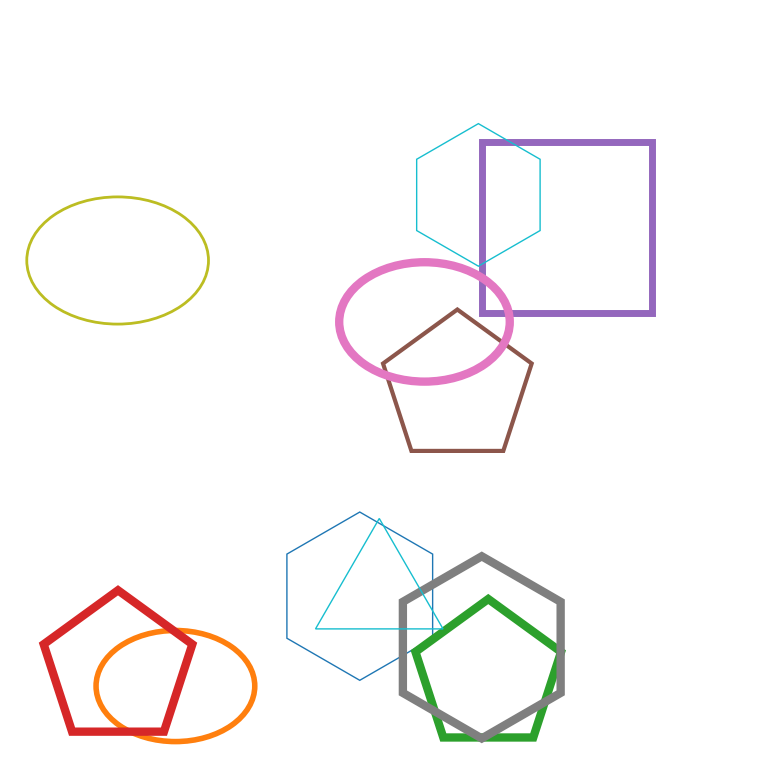[{"shape": "hexagon", "thickness": 0.5, "radius": 0.55, "center": [0.467, 0.226]}, {"shape": "oval", "thickness": 2, "radius": 0.52, "center": [0.228, 0.109]}, {"shape": "pentagon", "thickness": 3, "radius": 0.5, "center": [0.634, 0.123]}, {"shape": "pentagon", "thickness": 3, "radius": 0.51, "center": [0.153, 0.132]}, {"shape": "square", "thickness": 2.5, "radius": 0.55, "center": [0.736, 0.705]}, {"shape": "pentagon", "thickness": 1.5, "radius": 0.51, "center": [0.594, 0.497]}, {"shape": "oval", "thickness": 3, "radius": 0.55, "center": [0.551, 0.582]}, {"shape": "hexagon", "thickness": 3, "radius": 0.59, "center": [0.626, 0.159]}, {"shape": "oval", "thickness": 1, "radius": 0.59, "center": [0.153, 0.662]}, {"shape": "hexagon", "thickness": 0.5, "radius": 0.46, "center": [0.621, 0.747]}, {"shape": "triangle", "thickness": 0.5, "radius": 0.48, "center": [0.493, 0.231]}]